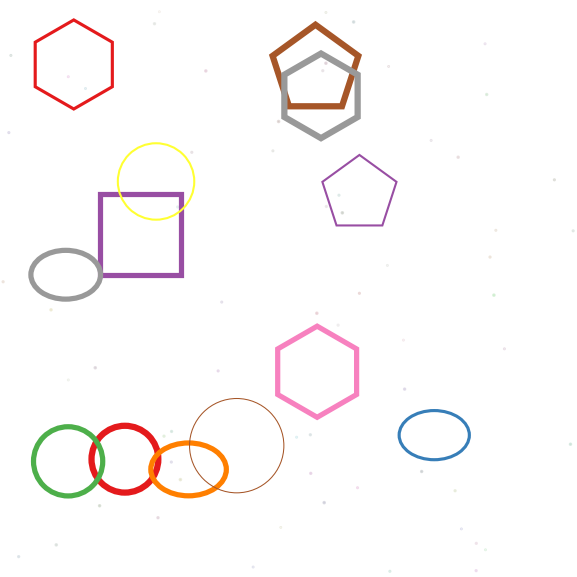[{"shape": "hexagon", "thickness": 1.5, "radius": 0.39, "center": [0.128, 0.887]}, {"shape": "circle", "thickness": 3, "radius": 0.29, "center": [0.216, 0.204]}, {"shape": "oval", "thickness": 1.5, "radius": 0.3, "center": [0.752, 0.246]}, {"shape": "circle", "thickness": 2.5, "radius": 0.3, "center": [0.118, 0.2]}, {"shape": "square", "thickness": 2.5, "radius": 0.35, "center": [0.244, 0.593]}, {"shape": "pentagon", "thickness": 1, "radius": 0.34, "center": [0.622, 0.663]}, {"shape": "oval", "thickness": 2.5, "radius": 0.33, "center": [0.327, 0.186]}, {"shape": "circle", "thickness": 1, "radius": 0.33, "center": [0.27, 0.685]}, {"shape": "circle", "thickness": 0.5, "radius": 0.41, "center": [0.41, 0.227]}, {"shape": "pentagon", "thickness": 3, "radius": 0.39, "center": [0.546, 0.878]}, {"shape": "hexagon", "thickness": 2.5, "radius": 0.39, "center": [0.549, 0.355]}, {"shape": "hexagon", "thickness": 3, "radius": 0.37, "center": [0.556, 0.833]}, {"shape": "oval", "thickness": 2.5, "radius": 0.3, "center": [0.114, 0.523]}]